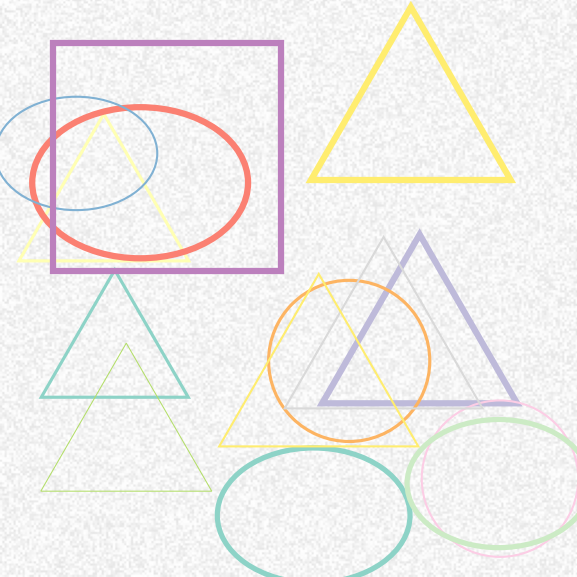[{"shape": "triangle", "thickness": 1.5, "radius": 0.73, "center": [0.199, 0.385]}, {"shape": "oval", "thickness": 2.5, "radius": 0.83, "center": [0.543, 0.107]}, {"shape": "triangle", "thickness": 1.5, "radius": 0.85, "center": [0.18, 0.632]}, {"shape": "triangle", "thickness": 3, "radius": 0.97, "center": [0.727, 0.398]}, {"shape": "oval", "thickness": 3, "radius": 0.93, "center": [0.243, 0.683]}, {"shape": "oval", "thickness": 1, "radius": 0.7, "center": [0.132, 0.733]}, {"shape": "circle", "thickness": 1.5, "radius": 0.7, "center": [0.605, 0.374]}, {"shape": "triangle", "thickness": 0.5, "radius": 0.85, "center": [0.219, 0.234]}, {"shape": "circle", "thickness": 1, "radius": 0.68, "center": [0.866, 0.17]}, {"shape": "triangle", "thickness": 1, "radius": 0.99, "center": [0.664, 0.391]}, {"shape": "square", "thickness": 3, "radius": 0.99, "center": [0.289, 0.728]}, {"shape": "oval", "thickness": 2.5, "radius": 0.79, "center": [0.863, 0.162]}, {"shape": "triangle", "thickness": 1, "radius": 1.0, "center": [0.552, 0.326]}, {"shape": "triangle", "thickness": 3, "radius": 1.0, "center": [0.711, 0.787]}]